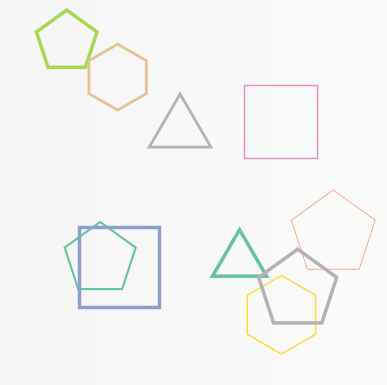[{"shape": "triangle", "thickness": 2.5, "radius": 0.4, "center": [0.618, 0.323]}, {"shape": "pentagon", "thickness": 1.5, "radius": 0.48, "center": [0.259, 0.327]}, {"shape": "pentagon", "thickness": 0.5, "radius": 0.57, "center": [0.86, 0.393]}, {"shape": "square", "thickness": 2.5, "radius": 0.52, "center": [0.307, 0.306]}, {"shape": "square", "thickness": 1, "radius": 0.47, "center": [0.724, 0.685]}, {"shape": "pentagon", "thickness": 2.5, "radius": 0.41, "center": [0.172, 0.892]}, {"shape": "hexagon", "thickness": 1, "radius": 0.51, "center": [0.726, 0.182]}, {"shape": "hexagon", "thickness": 2, "radius": 0.43, "center": [0.304, 0.8]}, {"shape": "triangle", "thickness": 2, "radius": 0.46, "center": [0.465, 0.664]}, {"shape": "pentagon", "thickness": 2.5, "radius": 0.53, "center": [0.768, 0.247]}]